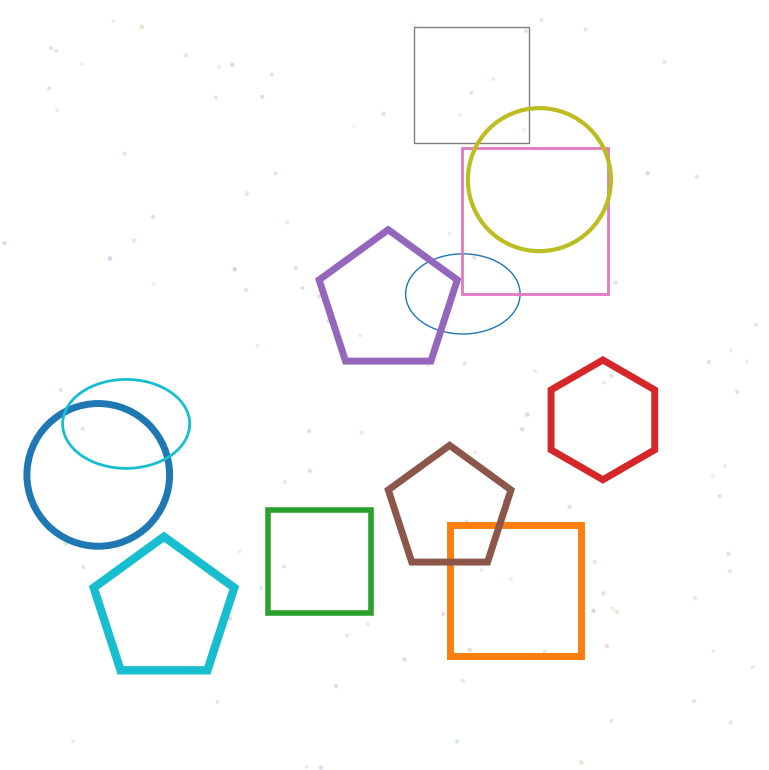[{"shape": "circle", "thickness": 2.5, "radius": 0.46, "center": [0.128, 0.383]}, {"shape": "oval", "thickness": 0.5, "radius": 0.37, "center": [0.601, 0.618]}, {"shape": "square", "thickness": 2.5, "radius": 0.42, "center": [0.669, 0.233]}, {"shape": "square", "thickness": 2, "radius": 0.34, "center": [0.415, 0.27]}, {"shape": "hexagon", "thickness": 2.5, "radius": 0.39, "center": [0.783, 0.455]}, {"shape": "pentagon", "thickness": 2.5, "radius": 0.47, "center": [0.504, 0.607]}, {"shape": "pentagon", "thickness": 2.5, "radius": 0.42, "center": [0.584, 0.338]}, {"shape": "square", "thickness": 1, "radius": 0.47, "center": [0.695, 0.713]}, {"shape": "square", "thickness": 0.5, "radius": 0.38, "center": [0.612, 0.89]}, {"shape": "circle", "thickness": 1.5, "radius": 0.46, "center": [0.701, 0.767]}, {"shape": "pentagon", "thickness": 3, "radius": 0.48, "center": [0.213, 0.207]}, {"shape": "oval", "thickness": 1, "radius": 0.41, "center": [0.164, 0.449]}]